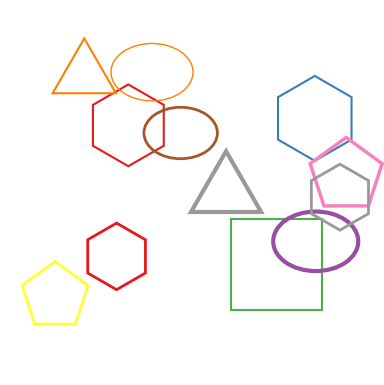[{"shape": "hexagon", "thickness": 1.5, "radius": 0.53, "center": [0.333, 0.674]}, {"shape": "hexagon", "thickness": 2, "radius": 0.43, "center": [0.303, 0.334]}, {"shape": "hexagon", "thickness": 1.5, "radius": 0.55, "center": [0.818, 0.692]}, {"shape": "square", "thickness": 1.5, "radius": 0.59, "center": [0.718, 0.313]}, {"shape": "oval", "thickness": 3, "radius": 0.55, "center": [0.82, 0.373]}, {"shape": "triangle", "thickness": 1.5, "radius": 0.47, "center": [0.219, 0.805]}, {"shape": "oval", "thickness": 1, "radius": 0.53, "center": [0.395, 0.812]}, {"shape": "pentagon", "thickness": 2, "radius": 0.45, "center": [0.143, 0.231]}, {"shape": "oval", "thickness": 2, "radius": 0.48, "center": [0.469, 0.655]}, {"shape": "pentagon", "thickness": 2.5, "radius": 0.49, "center": [0.899, 0.545]}, {"shape": "triangle", "thickness": 3, "radius": 0.53, "center": [0.587, 0.502]}, {"shape": "hexagon", "thickness": 2, "radius": 0.43, "center": [0.883, 0.488]}]